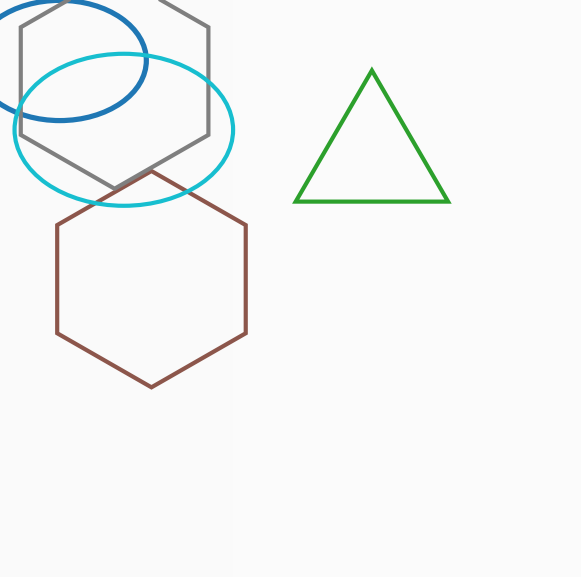[{"shape": "oval", "thickness": 2.5, "radius": 0.74, "center": [0.103, 0.894]}, {"shape": "triangle", "thickness": 2, "radius": 0.76, "center": [0.64, 0.726]}, {"shape": "hexagon", "thickness": 2, "radius": 0.94, "center": [0.261, 0.516]}, {"shape": "hexagon", "thickness": 2, "radius": 0.93, "center": [0.197, 0.859]}, {"shape": "oval", "thickness": 2, "radius": 0.94, "center": [0.213, 0.774]}]